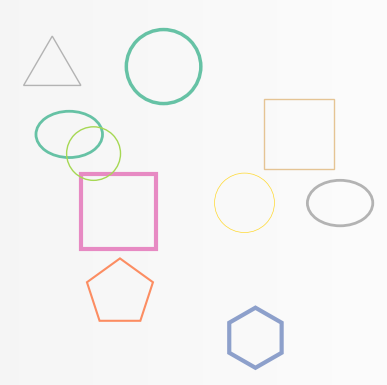[{"shape": "circle", "thickness": 2.5, "radius": 0.48, "center": [0.422, 0.827]}, {"shape": "oval", "thickness": 2, "radius": 0.43, "center": [0.179, 0.651]}, {"shape": "pentagon", "thickness": 1.5, "radius": 0.45, "center": [0.31, 0.239]}, {"shape": "hexagon", "thickness": 3, "radius": 0.39, "center": [0.659, 0.123]}, {"shape": "square", "thickness": 3, "radius": 0.49, "center": [0.306, 0.45]}, {"shape": "circle", "thickness": 1, "radius": 0.35, "center": [0.241, 0.601]}, {"shape": "circle", "thickness": 0.5, "radius": 0.39, "center": [0.631, 0.473]}, {"shape": "square", "thickness": 1, "radius": 0.45, "center": [0.771, 0.652]}, {"shape": "oval", "thickness": 2, "radius": 0.42, "center": [0.878, 0.473]}, {"shape": "triangle", "thickness": 1, "radius": 0.43, "center": [0.135, 0.821]}]